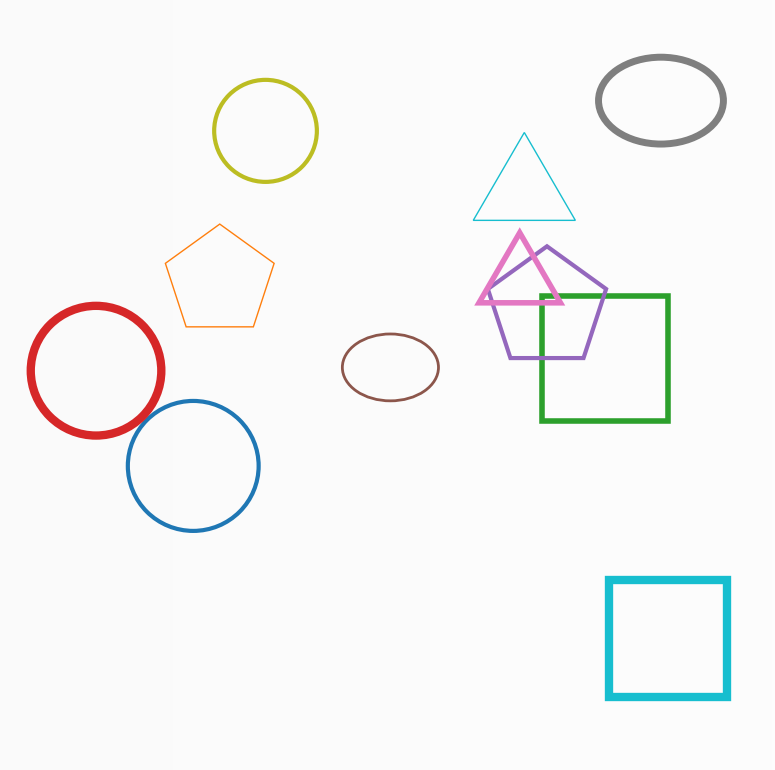[{"shape": "circle", "thickness": 1.5, "radius": 0.42, "center": [0.249, 0.395]}, {"shape": "pentagon", "thickness": 0.5, "radius": 0.37, "center": [0.284, 0.635]}, {"shape": "square", "thickness": 2, "radius": 0.41, "center": [0.78, 0.535]}, {"shape": "circle", "thickness": 3, "radius": 0.42, "center": [0.124, 0.519]}, {"shape": "pentagon", "thickness": 1.5, "radius": 0.4, "center": [0.706, 0.6]}, {"shape": "oval", "thickness": 1, "radius": 0.31, "center": [0.504, 0.523]}, {"shape": "triangle", "thickness": 2, "radius": 0.3, "center": [0.671, 0.637]}, {"shape": "oval", "thickness": 2.5, "radius": 0.4, "center": [0.853, 0.869]}, {"shape": "circle", "thickness": 1.5, "radius": 0.33, "center": [0.343, 0.83]}, {"shape": "triangle", "thickness": 0.5, "radius": 0.38, "center": [0.677, 0.752]}, {"shape": "square", "thickness": 3, "radius": 0.38, "center": [0.862, 0.171]}]